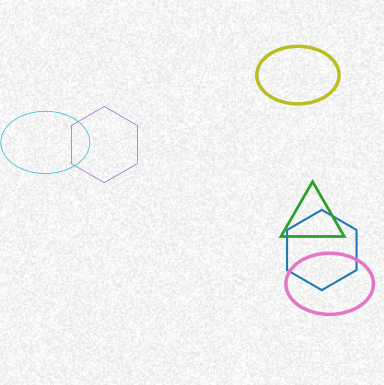[{"shape": "hexagon", "thickness": 1.5, "radius": 0.52, "center": [0.836, 0.351]}, {"shape": "triangle", "thickness": 2, "radius": 0.47, "center": [0.812, 0.433]}, {"shape": "hexagon", "thickness": 0.5, "radius": 0.49, "center": [0.271, 0.624]}, {"shape": "oval", "thickness": 2.5, "radius": 0.57, "center": [0.856, 0.263]}, {"shape": "oval", "thickness": 2.5, "radius": 0.53, "center": [0.774, 0.805]}, {"shape": "oval", "thickness": 0.5, "radius": 0.58, "center": [0.118, 0.63]}]